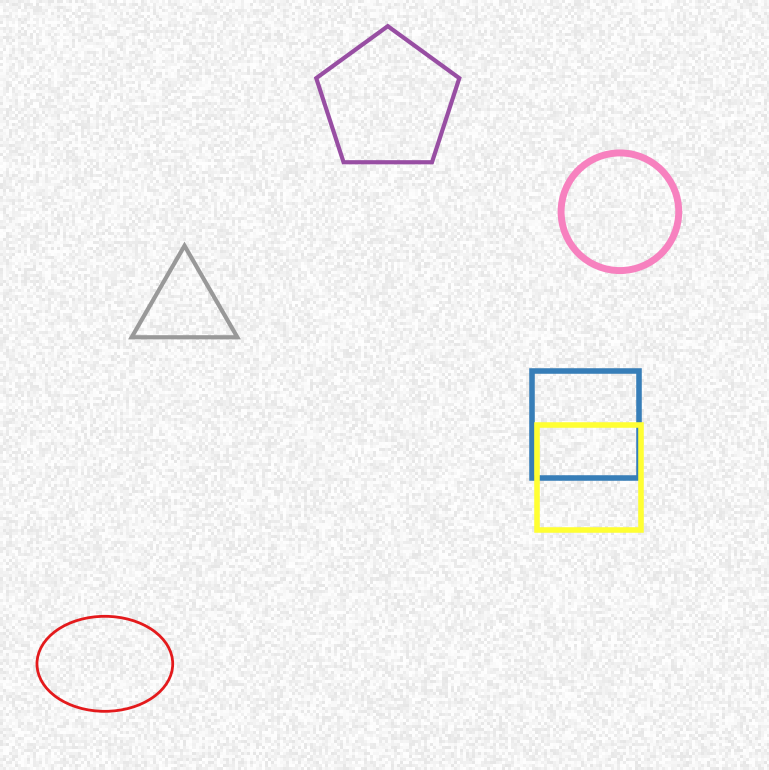[{"shape": "oval", "thickness": 1, "radius": 0.44, "center": [0.136, 0.138]}, {"shape": "square", "thickness": 2, "radius": 0.35, "center": [0.76, 0.448]}, {"shape": "pentagon", "thickness": 1.5, "radius": 0.49, "center": [0.504, 0.868]}, {"shape": "square", "thickness": 2, "radius": 0.34, "center": [0.765, 0.38]}, {"shape": "circle", "thickness": 2.5, "radius": 0.38, "center": [0.805, 0.725]}, {"shape": "triangle", "thickness": 1.5, "radius": 0.4, "center": [0.24, 0.602]}]